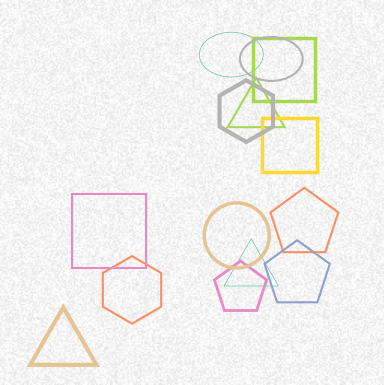[{"shape": "triangle", "thickness": 0.5, "radius": 0.41, "center": [0.652, 0.298]}, {"shape": "oval", "thickness": 0.5, "radius": 0.42, "center": [0.601, 0.858]}, {"shape": "pentagon", "thickness": 1.5, "radius": 0.46, "center": [0.791, 0.42]}, {"shape": "hexagon", "thickness": 1.5, "radius": 0.44, "center": [0.343, 0.247]}, {"shape": "pentagon", "thickness": 1.5, "radius": 0.45, "center": [0.772, 0.287]}, {"shape": "square", "thickness": 1.5, "radius": 0.48, "center": [0.283, 0.4]}, {"shape": "pentagon", "thickness": 2, "radius": 0.36, "center": [0.625, 0.251]}, {"shape": "square", "thickness": 2.5, "radius": 0.41, "center": [0.738, 0.82]}, {"shape": "triangle", "thickness": 1.5, "radius": 0.43, "center": [0.665, 0.712]}, {"shape": "square", "thickness": 2.5, "radius": 0.35, "center": [0.751, 0.623]}, {"shape": "triangle", "thickness": 3, "radius": 0.5, "center": [0.164, 0.102]}, {"shape": "circle", "thickness": 2.5, "radius": 0.42, "center": [0.615, 0.388]}, {"shape": "hexagon", "thickness": 3, "radius": 0.4, "center": [0.64, 0.711]}, {"shape": "oval", "thickness": 1.5, "radius": 0.41, "center": [0.705, 0.847]}]